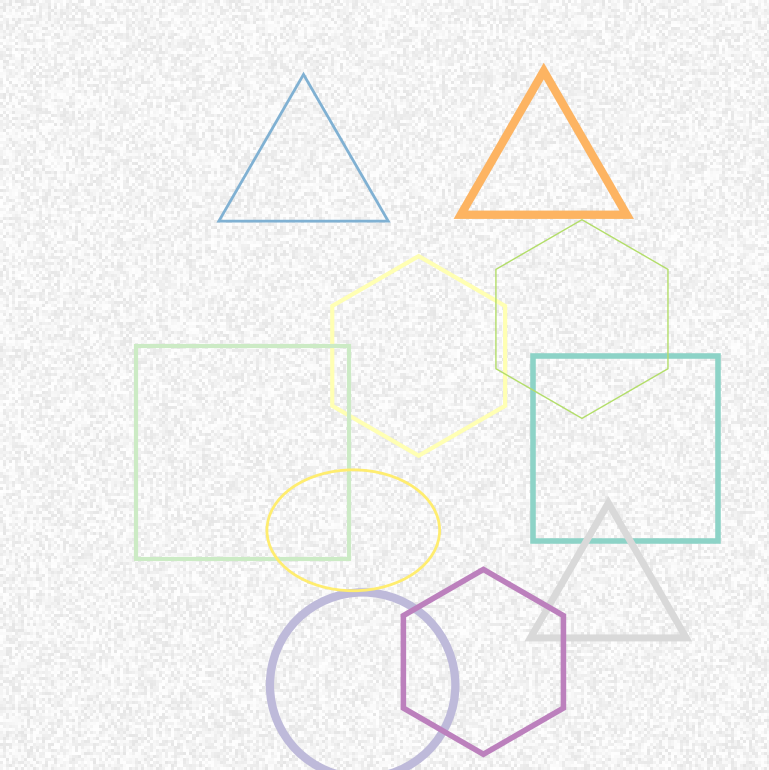[{"shape": "square", "thickness": 2, "radius": 0.6, "center": [0.812, 0.418]}, {"shape": "hexagon", "thickness": 1.5, "radius": 0.65, "center": [0.544, 0.538]}, {"shape": "circle", "thickness": 3, "radius": 0.6, "center": [0.471, 0.11]}, {"shape": "triangle", "thickness": 1, "radius": 0.64, "center": [0.394, 0.776]}, {"shape": "triangle", "thickness": 3, "radius": 0.62, "center": [0.706, 0.783]}, {"shape": "hexagon", "thickness": 0.5, "radius": 0.64, "center": [0.756, 0.586]}, {"shape": "triangle", "thickness": 2.5, "radius": 0.58, "center": [0.79, 0.23]}, {"shape": "hexagon", "thickness": 2, "radius": 0.6, "center": [0.628, 0.14]}, {"shape": "square", "thickness": 1.5, "radius": 0.69, "center": [0.315, 0.413]}, {"shape": "oval", "thickness": 1, "radius": 0.56, "center": [0.459, 0.311]}]